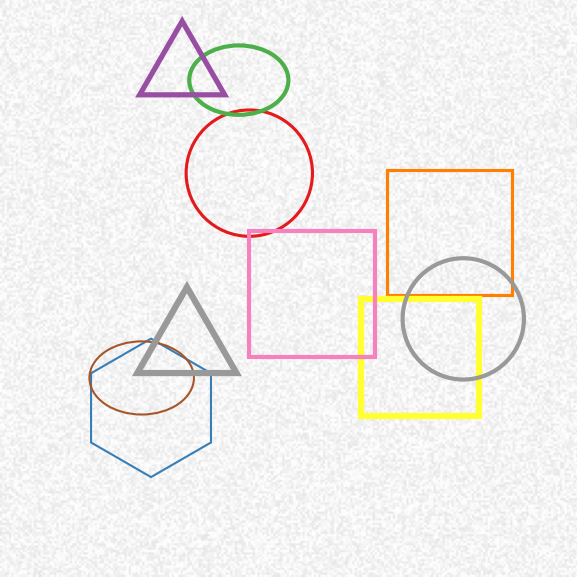[{"shape": "circle", "thickness": 1.5, "radius": 0.55, "center": [0.432, 0.699]}, {"shape": "hexagon", "thickness": 1, "radius": 0.6, "center": [0.261, 0.293]}, {"shape": "oval", "thickness": 2, "radius": 0.43, "center": [0.414, 0.86]}, {"shape": "triangle", "thickness": 2.5, "radius": 0.42, "center": [0.315, 0.877]}, {"shape": "square", "thickness": 1.5, "radius": 0.54, "center": [0.779, 0.597]}, {"shape": "square", "thickness": 3, "radius": 0.51, "center": [0.728, 0.38]}, {"shape": "oval", "thickness": 1, "radius": 0.45, "center": [0.245, 0.345]}, {"shape": "square", "thickness": 2, "radius": 0.55, "center": [0.54, 0.491]}, {"shape": "circle", "thickness": 2, "radius": 0.53, "center": [0.802, 0.447]}, {"shape": "triangle", "thickness": 3, "radius": 0.5, "center": [0.324, 0.403]}]